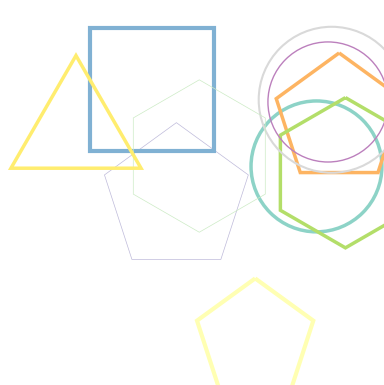[{"shape": "circle", "thickness": 2.5, "radius": 0.85, "center": [0.822, 0.568]}, {"shape": "pentagon", "thickness": 3, "radius": 0.79, "center": [0.663, 0.118]}, {"shape": "pentagon", "thickness": 0.5, "radius": 0.98, "center": [0.458, 0.485]}, {"shape": "square", "thickness": 3, "radius": 0.8, "center": [0.395, 0.769]}, {"shape": "pentagon", "thickness": 2.5, "radius": 0.86, "center": [0.881, 0.691]}, {"shape": "hexagon", "thickness": 2.5, "radius": 0.98, "center": [0.897, 0.551]}, {"shape": "circle", "thickness": 1.5, "radius": 0.95, "center": [0.862, 0.741]}, {"shape": "circle", "thickness": 1, "radius": 0.78, "center": [0.852, 0.735]}, {"shape": "hexagon", "thickness": 0.5, "radius": 0.99, "center": [0.518, 0.595]}, {"shape": "triangle", "thickness": 2.5, "radius": 0.98, "center": [0.197, 0.661]}]